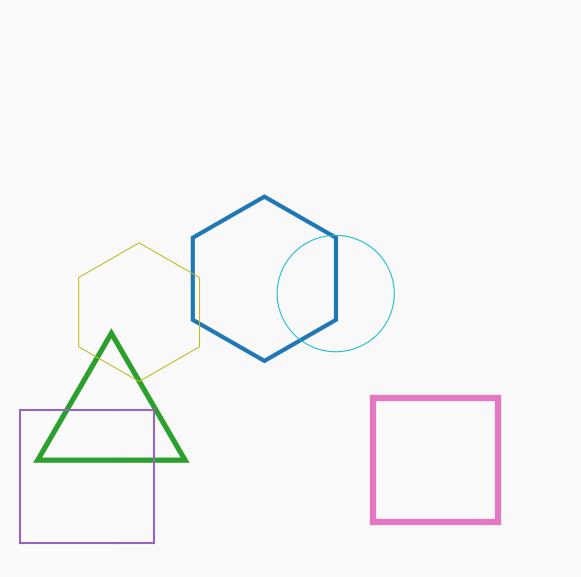[{"shape": "hexagon", "thickness": 2, "radius": 0.71, "center": [0.455, 0.516]}, {"shape": "triangle", "thickness": 2.5, "radius": 0.73, "center": [0.192, 0.276]}, {"shape": "square", "thickness": 1, "radius": 0.58, "center": [0.149, 0.174]}, {"shape": "square", "thickness": 3, "radius": 0.54, "center": [0.749, 0.203]}, {"shape": "hexagon", "thickness": 0.5, "radius": 0.6, "center": [0.239, 0.459]}, {"shape": "circle", "thickness": 0.5, "radius": 0.5, "center": [0.578, 0.491]}]